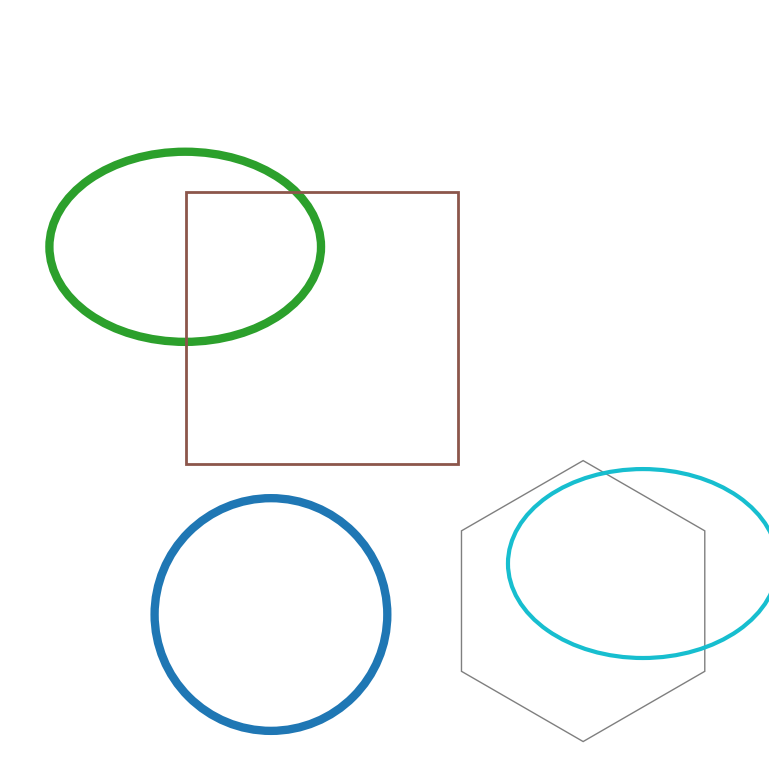[{"shape": "circle", "thickness": 3, "radius": 0.76, "center": [0.352, 0.202]}, {"shape": "oval", "thickness": 3, "radius": 0.88, "center": [0.241, 0.679]}, {"shape": "square", "thickness": 1, "radius": 0.88, "center": [0.418, 0.574]}, {"shape": "hexagon", "thickness": 0.5, "radius": 0.91, "center": [0.757, 0.219]}, {"shape": "oval", "thickness": 1.5, "radius": 0.88, "center": [0.835, 0.268]}]